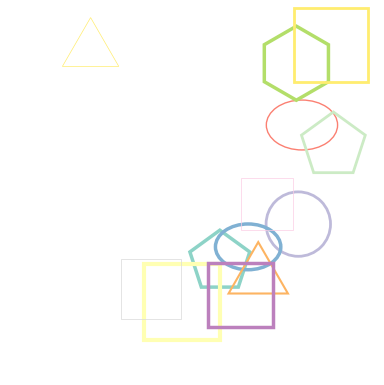[{"shape": "pentagon", "thickness": 2.5, "radius": 0.41, "center": [0.571, 0.32]}, {"shape": "square", "thickness": 3, "radius": 0.5, "center": [0.472, 0.215]}, {"shape": "circle", "thickness": 2, "radius": 0.42, "center": [0.775, 0.418]}, {"shape": "oval", "thickness": 1, "radius": 0.46, "center": [0.784, 0.675]}, {"shape": "oval", "thickness": 2.5, "radius": 0.42, "center": [0.644, 0.359]}, {"shape": "triangle", "thickness": 1.5, "radius": 0.45, "center": [0.671, 0.282]}, {"shape": "hexagon", "thickness": 2.5, "radius": 0.48, "center": [0.77, 0.836]}, {"shape": "square", "thickness": 0.5, "radius": 0.34, "center": [0.694, 0.47]}, {"shape": "square", "thickness": 0.5, "radius": 0.39, "center": [0.392, 0.25]}, {"shape": "square", "thickness": 2.5, "radius": 0.42, "center": [0.625, 0.234]}, {"shape": "pentagon", "thickness": 2, "radius": 0.44, "center": [0.866, 0.622]}, {"shape": "square", "thickness": 2, "radius": 0.48, "center": [0.86, 0.883]}, {"shape": "triangle", "thickness": 0.5, "radius": 0.42, "center": [0.235, 0.87]}]